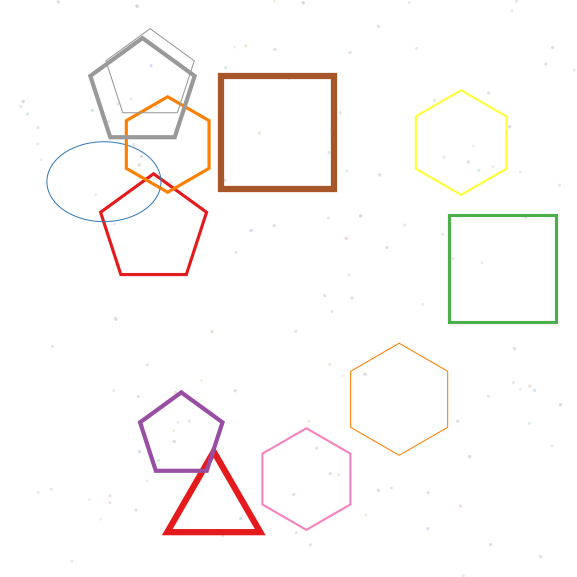[{"shape": "triangle", "thickness": 3, "radius": 0.46, "center": [0.37, 0.124]}, {"shape": "pentagon", "thickness": 1.5, "radius": 0.48, "center": [0.266, 0.602]}, {"shape": "oval", "thickness": 0.5, "radius": 0.49, "center": [0.18, 0.685]}, {"shape": "square", "thickness": 1.5, "radius": 0.46, "center": [0.87, 0.535]}, {"shape": "pentagon", "thickness": 2, "radius": 0.38, "center": [0.314, 0.245]}, {"shape": "hexagon", "thickness": 0.5, "radius": 0.49, "center": [0.691, 0.308]}, {"shape": "hexagon", "thickness": 1.5, "radius": 0.41, "center": [0.29, 0.749]}, {"shape": "hexagon", "thickness": 1, "radius": 0.45, "center": [0.799, 0.752]}, {"shape": "square", "thickness": 3, "radius": 0.49, "center": [0.48, 0.77]}, {"shape": "hexagon", "thickness": 1, "radius": 0.44, "center": [0.531, 0.17]}, {"shape": "pentagon", "thickness": 0.5, "radius": 0.4, "center": [0.26, 0.869]}, {"shape": "pentagon", "thickness": 2, "radius": 0.47, "center": [0.247, 0.838]}]